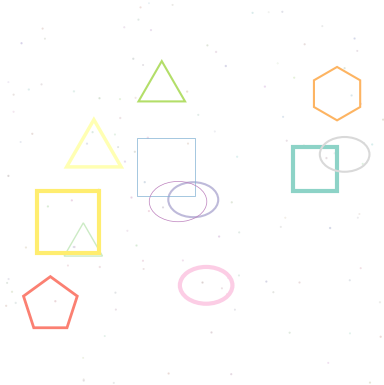[{"shape": "square", "thickness": 3, "radius": 0.29, "center": [0.819, 0.561]}, {"shape": "triangle", "thickness": 2.5, "radius": 0.41, "center": [0.244, 0.607]}, {"shape": "oval", "thickness": 1.5, "radius": 0.32, "center": [0.502, 0.481]}, {"shape": "pentagon", "thickness": 2, "radius": 0.37, "center": [0.131, 0.208]}, {"shape": "square", "thickness": 0.5, "radius": 0.38, "center": [0.432, 0.566]}, {"shape": "hexagon", "thickness": 1.5, "radius": 0.35, "center": [0.875, 0.757]}, {"shape": "triangle", "thickness": 1.5, "radius": 0.35, "center": [0.42, 0.771]}, {"shape": "oval", "thickness": 3, "radius": 0.34, "center": [0.535, 0.259]}, {"shape": "oval", "thickness": 1.5, "radius": 0.32, "center": [0.895, 0.599]}, {"shape": "oval", "thickness": 0.5, "radius": 0.37, "center": [0.462, 0.476]}, {"shape": "triangle", "thickness": 1, "radius": 0.29, "center": [0.216, 0.364]}, {"shape": "square", "thickness": 3, "radius": 0.4, "center": [0.176, 0.424]}]